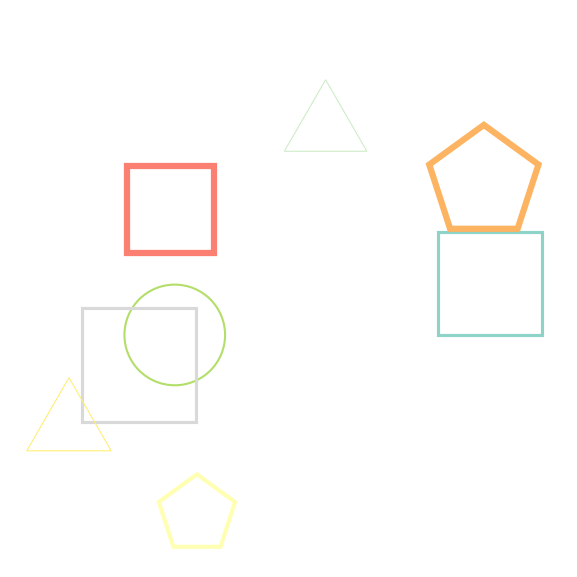[{"shape": "square", "thickness": 1.5, "radius": 0.45, "center": [0.848, 0.508]}, {"shape": "pentagon", "thickness": 2, "radius": 0.35, "center": [0.341, 0.108]}, {"shape": "square", "thickness": 3, "radius": 0.38, "center": [0.295, 0.636]}, {"shape": "pentagon", "thickness": 3, "radius": 0.5, "center": [0.838, 0.683]}, {"shape": "circle", "thickness": 1, "radius": 0.44, "center": [0.303, 0.419]}, {"shape": "square", "thickness": 1.5, "radius": 0.5, "center": [0.24, 0.367]}, {"shape": "triangle", "thickness": 0.5, "radius": 0.41, "center": [0.564, 0.778]}, {"shape": "triangle", "thickness": 0.5, "radius": 0.42, "center": [0.119, 0.261]}]